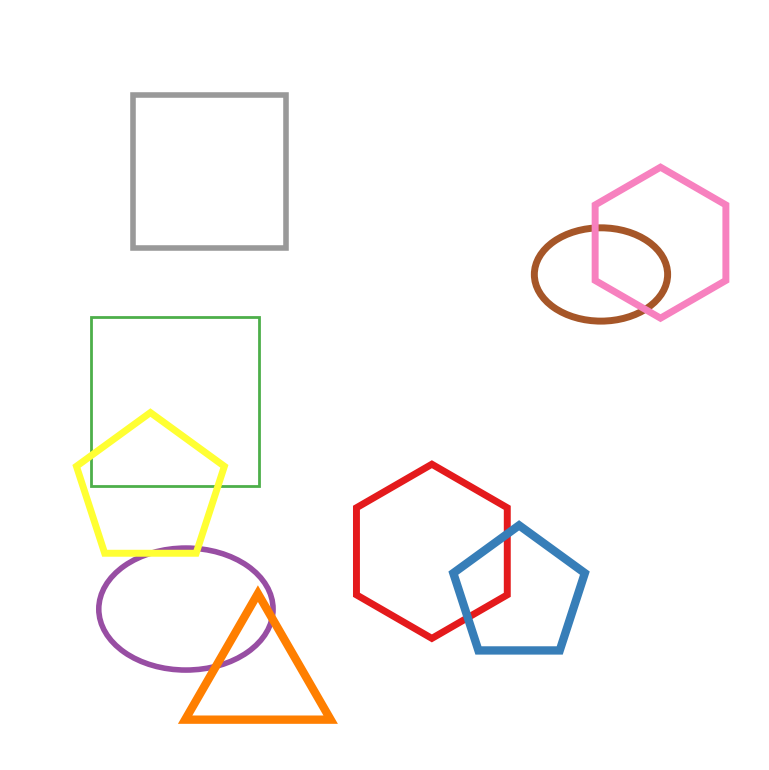[{"shape": "hexagon", "thickness": 2.5, "radius": 0.57, "center": [0.561, 0.284]}, {"shape": "pentagon", "thickness": 3, "radius": 0.45, "center": [0.674, 0.228]}, {"shape": "square", "thickness": 1, "radius": 0.55, "center": [0.228, 0.479]}, {"shape": "oval", "thickness": 2, "radius": 0.57, "center": [0.241, 0.209]}, {"shape": "triangle", "thickness": 3, "radius": 0.55, "center": [0.335, 0.12]}, {"shape": "pentagon", "thickness": 2.5, "radius": 0.51, "center": [0.195, 0.363]}, {"shape": "oval", "thickness": 2.5, "radius": 0.43, "center": [0.78, 0.644]}, {"shape": "hexagon", "thickness": 2.5, "radius": 0.49, "center": [0.858, 0.685]}, {"shape": "square", "thickness": 2, "radius": 0.5, "center": [0.272, 0.777]}]